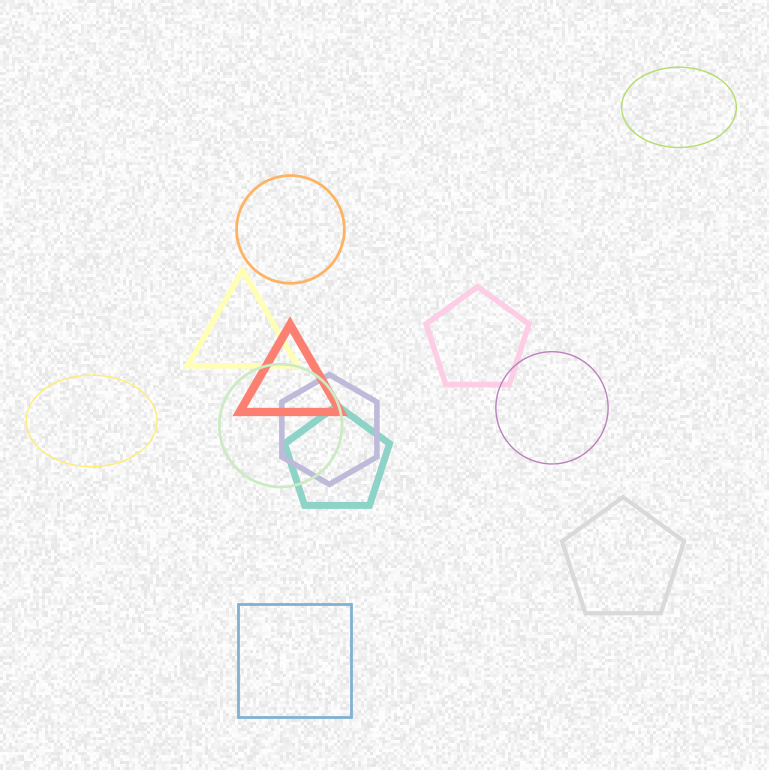[{"shape": "pentagon", "thickness": 2.5, "radius": 0.36, "center": [0.438, 0.402]}, {"shape": "triangle", "thickness": 2, "radius": 0.41, "center": [0.315, 0.566]}, {"shape": "hexagon", "thickness": 2, "radius": 0.36, "center": [0.428, 0.442]}, {"shape": "triangle", "thickness": 3, "radius": 0.38, "center": [0.377, 0.503]}, {"shape": "square", "thickness": 1, "radius": 0.37, "center": [0.382, 0.142]}, {"shape": "circle", "thickness": 1, "radius": 0.35, "center": [0.377, 0.702]}, {"shape": "oval", "thickness": 0.5, "radius": 0.37, "center": [0.882, 0.861]}, {"shape": "pentagon", "thickness": 2, "radius": 0.35, "center": [0.62, 0.557]}, {"shape": "pentagon", "thickness": 1.5, "radius": 0.42, "center": [0.809, 0.271]}, {"shape": "circle", "thickness": 0.5, "radius": 0.36, "center": [0.717, 0.47]}, {"shape": "circle", "thickness": 1, "radius": 0.4, "center": [0.365, 0.447]}, {"shape": "oval", "thickness": 0.5, "radius": 0.42, "center": [0.119, 0.453]}]